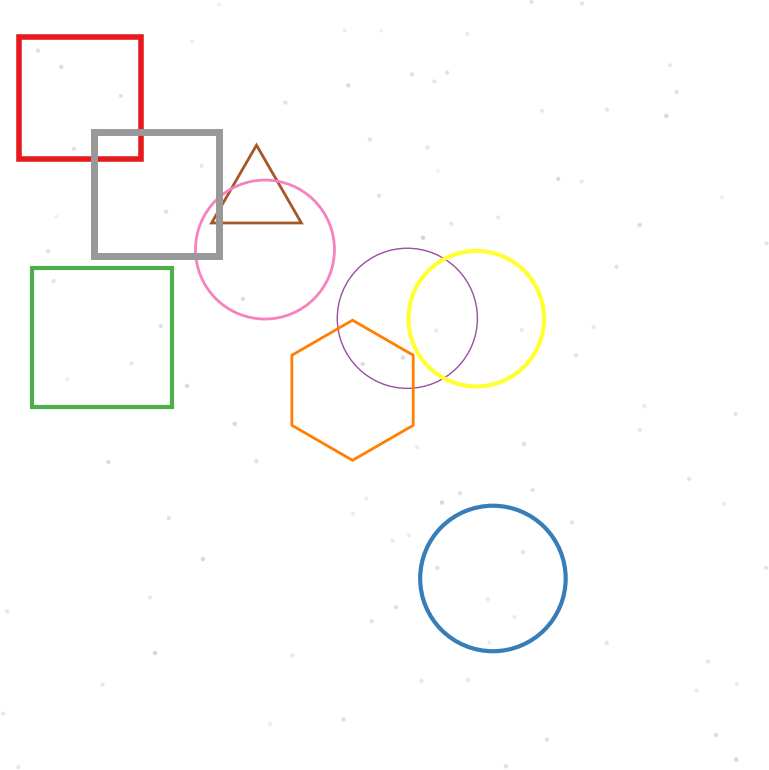[{"shape": "square", "thickness": 2, "radius": 0.4, "center": [0.104, 0.873]}, {"shape": "circle", "thickness": 1.5, "radius": 0.47, "center": [0.64, 0.249]}, {"shape": "square", "thickness": 1.5, "radius": 0.45, "center": [0.132, 0.562]}, {"shape": "circle", "thickness": 0.5, "radius": 0.45, "center": [0.529, 0.587]}, {"shape": "hexagon", "thickness": 1, "radius": 0.45, "center": [0.458, 0.493]}, {"shape": "circle", "thickness": 1.5, "radius": 0.44, "center": [0.619, 0.586]}, {"shape": "triangle", "thickness": 1, "radius": 0.34, "center": [0.333, 0.744]}, {"shape": "circle", "thickness": 1, "radius": 0.45, "center": [0.344, 0.676]}, {"shape": "square", "thickness": 2.5, "radius": 0.4, "center": [0.203, 0.748]}]